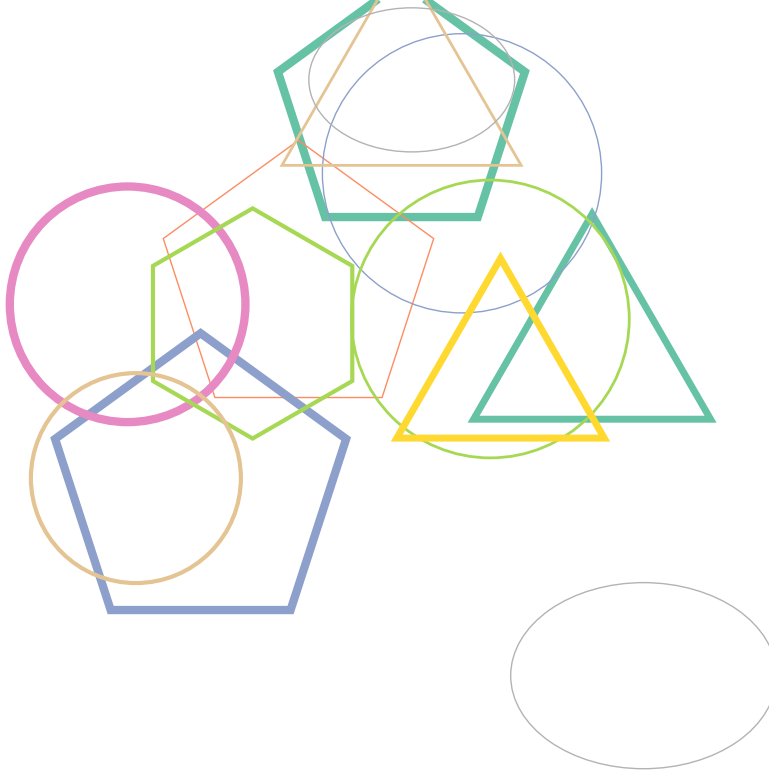[{"shape": "triangle", "thickness": 2.5, "radius": 0.89, "center": [0.769, 0.544]}, {"shape": "pentagon", "thickness": 3, "radius": 0.84, "center": [0.521, 0.855]}, {"shape": "pentagon", "thickness": 0.5, "radius": 0.92, "center": [0.388, 0.633]}, {"shape": "circle", "thickness": 0.5, "radius": 0.91, "center": [0.6, 0.775]}, {"shape": "pentagon", "thickness": 3, "radius": 0.99, "center": [0.261, 0.369]}, {"shape": "circle", "thickness": 3, "radius": 0.77, "center": [0.166, 0.605]}, {"shape": "hexagon", "thickness": 1.5, "radius": 0.75, "center": [0.328, 0.58]}, {"shape": "circle", "thickness": 1, "radius": 0.9, "center": [0.637, 0.586]}, {"shape": "triangle", "thickness": 2.5, "radius": 0.78, "center": [0.65, 0.509]}, {"shape": "circle", "thickness": 1.5, "radius": 0.68, "center": [0.176, 0.379]}, {"shape": "triangle", "thickness": 1, "radius": 0.9, "center": [0.522, 0.875]}, {"shape": "oval", "thickness": 0.5, "radius": 0.67, "center": [0.535, 0.896]}, {"shape": "oval", "thickness": 0.5, "radius": 0.86, "center": [0.836, 0.123]}]